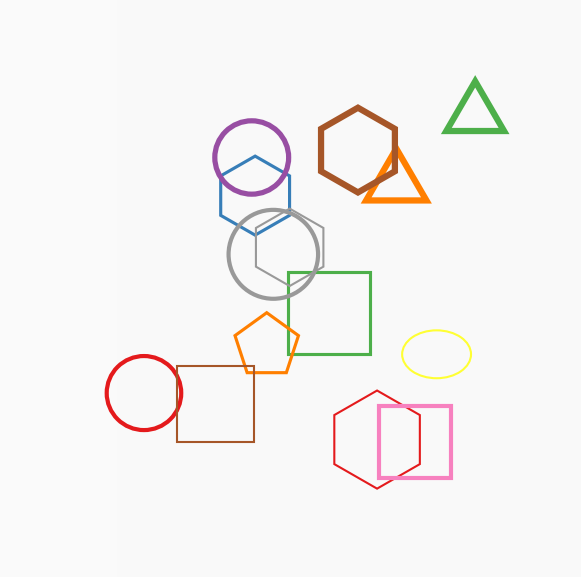[{"shape": "circle", "thickness": 2, "radius": 0.32, "center": [0.248, 0.319]}, {"shape": "hexagon", "thickness": 1, "radius": 0.42, "center": [0.649, 0.238]}, {"shape": "hexagon", "thickness": 1.5, "radius": 0.34, "center": [0.439, 0.66]}, {"shape": "triangle", "thickness": 3, "radius": 0.29, "center": [0.818, 0.801]}, {"shape": "square", "thickness": 1.5, "radius": 0.35, "center": [0.567, 0.457]}, {"shape": "circle", "thickness": 2.5, "radius": 0.32, "center": [0.433, 0.726]}, {"shape": "pentagon", "thickness": 1.5, "radius": 0.29, "center": [0.459, 0.4]}, {"shape": "triangle", "thickness": 3, "radius": 0.3, "center": [0.682, 0.682]}, {"shape": "oval", "thickness": 1, "radius": 0.3, "center": [0.751, 0.386]}, {"shape": "hexagon", "thickness": 3, "radius": 0.37, "center": [0.616, 0.739]}, {"shape": "square", "thickness": 1, "radius": 0.33, "center": [0.371, 0.3]}, {"shape": "square", "thickness": 2, "radius": 0.31, "center": [0.714, 0.234]}, {"shape": "hexagon", "thickness": 1, "radius": 0.34, "center": [0.498, 0.571]}, {"shape": "circle", "thickness": 2, "radius": 0.38, "center": [0.47, 0.559]}]